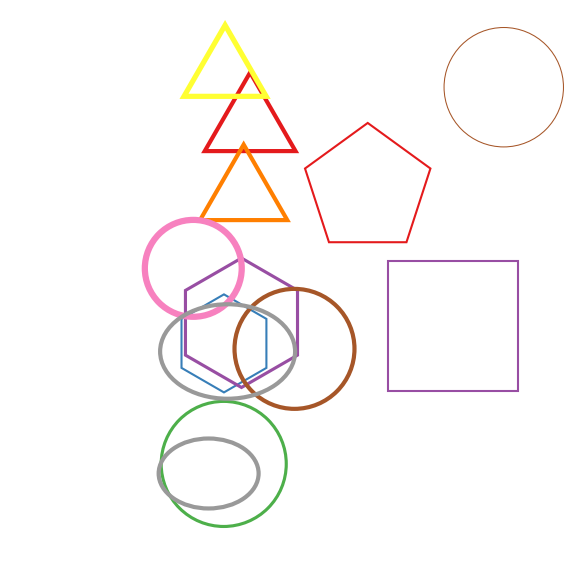[{"shape": "triangle", "thickness": 2, "radius": 0.45, "center": [0.433, 0.783]}, {"shape": "pentagon", "thickness": 1, "radius": 0.57, "center": [0.637, 0.672]}, {"shape": "hexagon", "thickness": 1, "radius": 0.42, "center": [0.388, 0.405]}, {"shape": "circle", "thickness": 1.5, "radius": 0.54, "center": [0.387, 0.196]}, {"shape": "square", "thickness": 1, "radius": 0.56, "center": [0.785, 0.434]}, {"shape": "hexagon", "thickness": 1.5, "radius": 0.56, "center": [0.418, 0.44]}, {"shape": "triangle", "thickness": 2, "radius": 0.44, "center": [0.422, 0.662]}, {"shape": "triangle", "thickness": 2.5, "radius": 0.41, "center": [0.39, 0.873]}, {"shape": "circle", "thickness": 0.5, "radius": 0.52, "center": [0.872, 0.848]}, {"shape": "circle", "thickness": 2, "radius": 0.52, "center": [0.51, 0.395]}, {"shape": "circle", "thickness": 3, "radius": 0.42, "center": [0.335, 0.534]}, {"shape": "oval", "thickness": 2, "radius": 0.58, "center": [0.394, 0.39]}, {"shape": "oval", "thickness": 2, "radius": 0.43, "center": [0.361, 0.179]}]